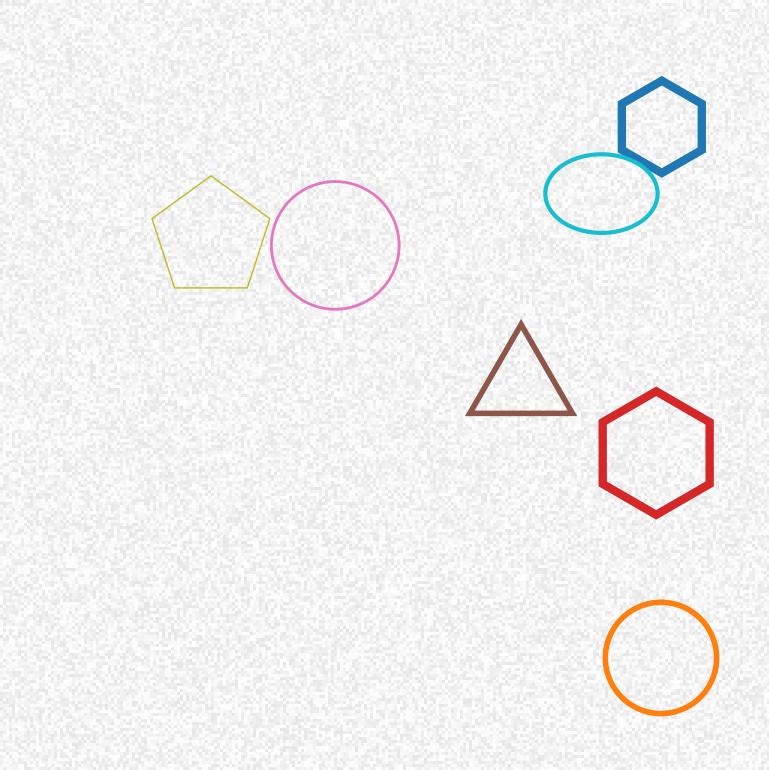[{"shape": "hexagon", "thickness": 3, "radius": 0.3, "center": [0.859, 0.835]}, {"shape": "circle", "thickness": 2, "radius": 0.36, "center": [0.858, 0.146]}, {"shape": "hexagon", "thickness": 3, "radius": 0.4, "center": [0.852, 0.412]}, {"shape": "triangle", "thickness": 2, "radius": 0.38, "center": [0.677, 0.502]}, {"shape": "circle", "thickness": 1, "radius": 0.41, "center": [0.435, 0.681]}, {"shape": "pentagon", "thickness": 0.5, "radius": 0.4, "center": [0.274, 0.691]}, {"shape": "oval", "thickness": 1.5, "radius": 0.36, "center": [0.781, 0.749]}]